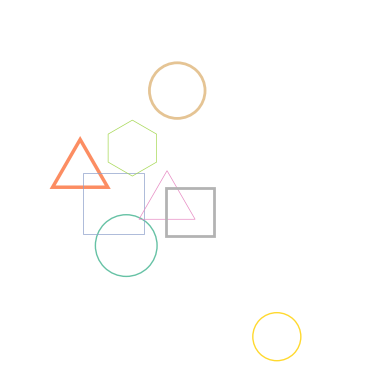[{"shape": "circle", "thickness": 1, "radius": 0.4, "center": [0.328, 0.362]}, {"shape": "triangle", "thickness": 2.5, "radius": 0.41, "center": [0.208, 0.555]}, {"shape": "square", "thickness": 0.5, "radius": 0.4, "center": [0.295, 0.471]}, {"shape": "triangle", "thickness": 0.5, "radius": 0.42, "center": [0.434, 0.473]}, {"shape": "hexagon", "thickness": 0.5, "radius": 0.36, "center": [0.344, 0.615]}, {"shape": "circle", "thickness": 1, "radius": 0.31, "center": [0.719, 0.125]}, {"shape": "circle", "thickness": 2, "radius": 0.36, "center": [0.46, 0.765]}, {"shape": "square", "thickness": 2, "radius": 0.31, "center": [0.493, 0.45]}]